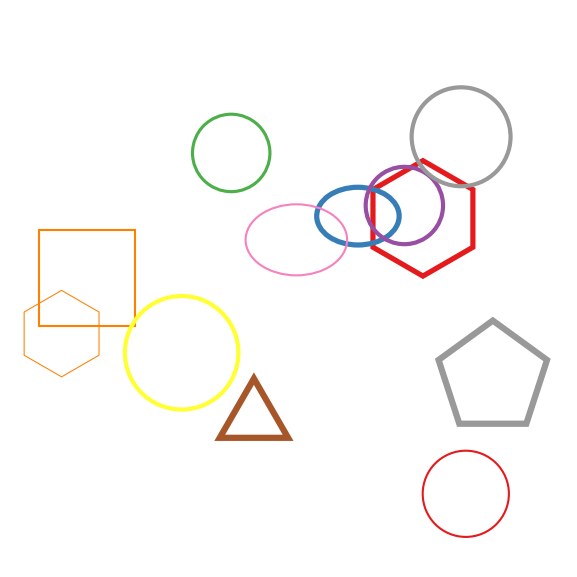[{"shape": "circle", "thickness": 1, "radius": 0.37, "center": [0.807, 0.144]}, {"shape": "hexagon", "thickness": 2.5, "radius": 0.5, "center": [0.732, 0.621]}, {"shape": "oval", "thickness": 2.5, "radius": 0.36, "center": [0.62, 0.625]}, {"shape": "circle", "thickness": 1.5, "radius": 0.34, "center": [0.4, 0.734]}, {"shape": "circle", "thickness": 2, "radius": 0.33, "center": [0.7, 0.643]}, {"shape": "hexagon", "thickness": 0.5, "radius": 0.37, "center": [0.107, 0.421]}, {"shape": "square", "thickness": 1, "radius": 0.42, "center": [0.15, 0.518]}, {"shape": "circle", "thickness": 2, "radius": 0.49, "center": [0.315, 0.388]}, {"shape": "triangle", "thickness": 3, "radius": 0.34, "center": [0.44, 0.275]}, {"shape": "oval", "thickness": 1, "radius": 0.44, "center": [0.513, 0.584]}, {"shape": "pentagon", "thickness": 3, "radius": 0.49, "center": [0.853, 0.345]}, {"shape": "circle", "thickness": 2, "radius": 0.43, "center": [0.798, 0.762]}]